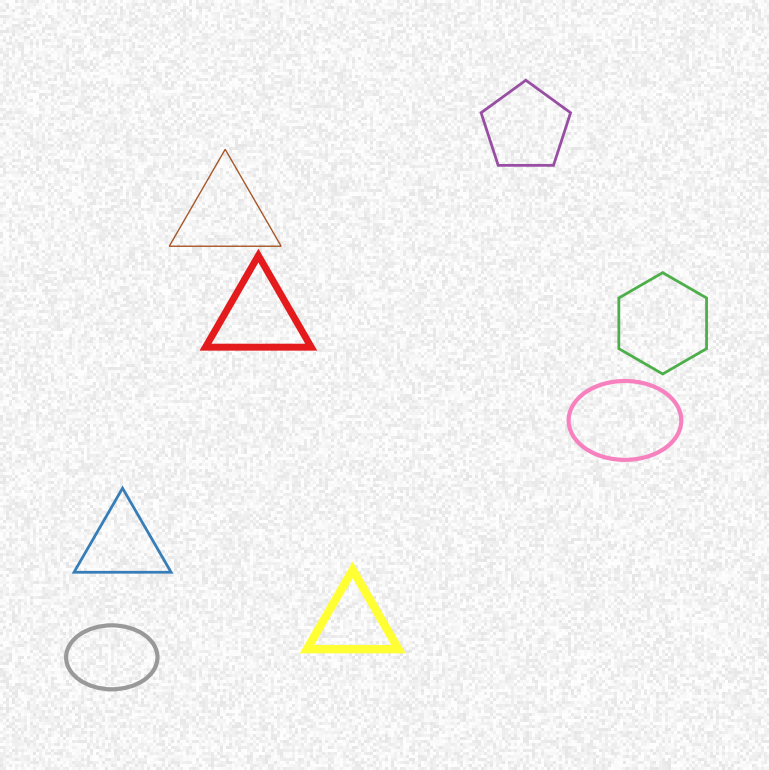[{"shape": "triangle", "thickness": 2.5, "radius": 0.4, "center": [0.336, 0.589]}, {"shape": "triangle", "thickness": 1, "radius": 0.36, "center": [0.159, 0.293]}, {"shape": "hexagon", "thickness": 1, "radius": 0.33, "center": [0.861, 0.58]}, {"shape": "pentagon", "thickness": 1, "radius": 0.31, "center": [0.683, 0.835]}, {"shape": "triangle", "thickness": 3, "radius": 0.34, "center": [0.458, 0.191]}, {"shape": "triangle", "thickness": 0.5, "radius": 0.42, "center": [0.292, 0.722]}, {"shape": "oval", "thickness": 1.5, "radius": 0.37, "center": [0.812, 0.454]}, {"shape": "oval", "thickness": 1.5, "radius": 0.3, "center": [0.145, 0.146]}]